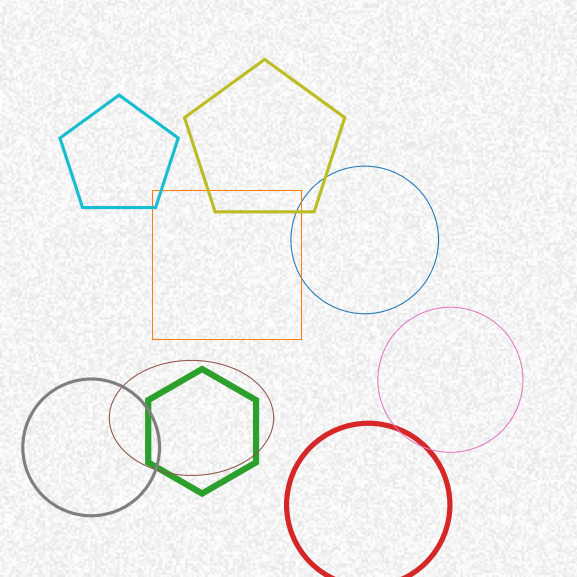[{"shape": "circle", "thickness": 0.5, "radius": 0.64, "center": [0.632, 0.584]}, {"shape": "square", "thickness": 0.5, "radius": 0.65, "center": [0.392, 0.541]}, {"shape": "hexagon", "thickness": 3, "radius": 0.54, "center": [0.35, 0.252]}, {"shape": "circle", "thickness": 2.5, "radius": 0.71, "center": [0.638, 0.125]}, {"shape": "oval", "thickness": 0.5, "radius": 0.71, "center": [0.332, 0.275]}, {"shape": "circle", "thickness": 0.5, "radius": 0.63, "center": [0.78, 0.341]}, {"shape": "circle", "thickness": 1.5, "radius": 0.59, "center": [0.158, 0.224]}, {"shape": "pentagon", "thickness": 1.5, "radius": 0.73, "center": [0.458, 0.75]}, {"shape": "pentagon", "thickness": 1.5, "radius": 0.54, "center": [0.206, 0.727]}]